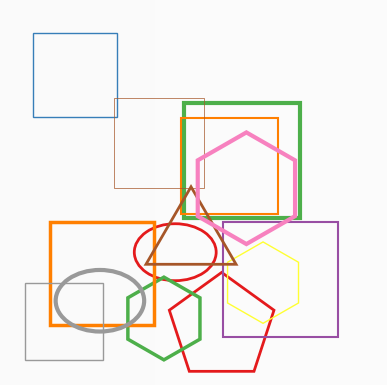[{"shape": "pentagon", "thickness": 2, "radius": 0.71, "center": [0.572, 0.15]}, {"shape": "oval", "thickness": 2, "radius": 0.53, "center": [0.452, 0.345]}, {"shape": "square", "thickness": 1, "radius": 0.54, "center": [0.194, 0.806]}, {"shape": "square", "thickness": 3, "radius": 0.75, "center": [0.625, 0.582]}, {"shape": "hexagon", "thickness": 2.5, "radius": 0.54, "center": [0.423, 0.173]}, {"shape": "square", "thickness": 1.5, "radius": 0.75, "center": [0.724, 0.274]}, {"shape": "square", "thickness": 1.5, "radius": 0.62, "center": [0.592, 0.569]}, {"shape": "square", "thickness": 2.5, "radius": 0.67, "center": [0.264, 0.289]}, {"shape": "hexagon", "thickness": 1, "radius": 0.53, "center": [0.679, 0.266]}, {"shape": "triangle", "thickness": 2, "radius": 0.67, "center": [0.493, 0.381]}, {"shape": "square", "thickness": 0.5, "radius": 0.58, "center": [0.41, 0.628]}, {"shape": "hexagon", "thickness": 3, "radius": 0.72, "center": [0.636, 0.511]}, {"shape": "oval", "thickness": 3, "radius": 0.57, "center": [0.258, 0.219]}, {"shape": "square", "thickness": 1, "radius": 0.5, "center": [0.165, 0.164]}]